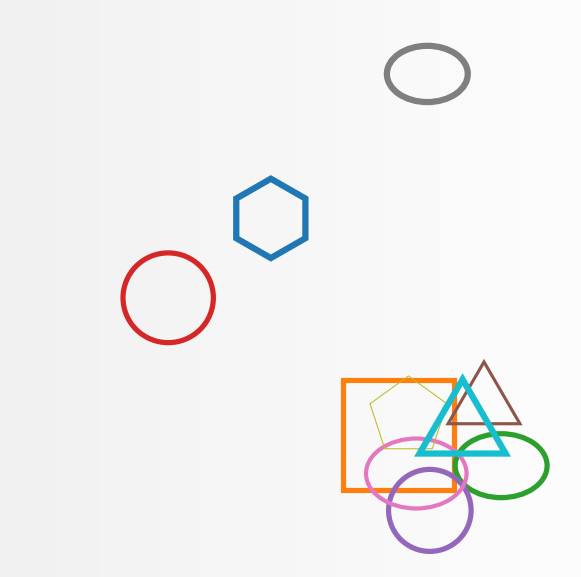[{"shape": "hexagon", "thickness": 3, "radius": 0.34, "center": [0.466, 0.621]}, {"shape": "square", "thickness": 2.5, "radius": 0.48, "center": [0.685, 0.246]}, {"shape": "oval", "thickness": 2.5, "radius": 0.4, "center": [0.862, 0.193]}, {"shape": "circle", "thickness": 2.5, "radius": 0.39, "center": [0.289, 0.483]}, {"shape": "circle", "thickness": 2.5, "radius": 0.36, "center": [0.74, 0.115]}, {"shape": "triangle", "thickness": 1.5, "radius": 0.36, "center": [0.833, 0.301]}, {"shape": "oval", "thickness": 2, "radius": 0.43, "center": [0.716, 0.179]}, {"shape": "oval", "thickness": 3, "radius": 0.35, "center": [0.735, 0.871]}, {"shape": "pentagon", "thickness": 0.5, "radius": 0.35, "center": [0.703, 0.278]}, {"shape": "triangle", "thickness": 3, "radius": 0.43, "center": [0.796, 0.257]}]